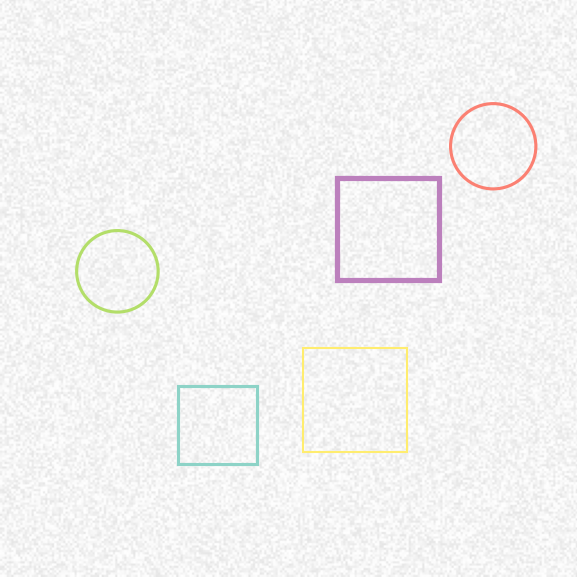[{"shape": "square", "thickness": 1.5, "radius": 0.34, "center": [0.377, 0.264]}, {"shape": "circle", "thickness": 1.5, "radius": 0.37, "center": [0.854, 0.746]}, {"shape": "circle", "thickness": 1.5, "radius": 0.35, "center": [0.203, 0.529]}, {"shape": "square", "thickness": 2.5, "radius": 0.44, "center": [0.672, 0.603]}, {"shape": "square", "thickness": 1, "radius": 0.45, "center": [0.614, 0.306]}]